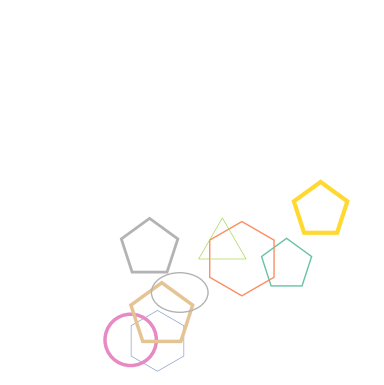[{"shape": "pentagon", "thickness": 1, "radius": 0.34, "center": [0.744, 0.313]}, {"shape": "hexagon", "thickness": 1, "radius": 0.48, "center": [0.628, 0.328]}, {"shape": "hexagon", "thickness": 0.5, "radius": 0.39, "center": [0.409, 0.115]}, {"shape": "circle", "thickness": 2.5, "radius": 0.33, "center": [0.339, 0.117]}, {"shape": "triangle", "thickness": 0.5, "radius": 0.36, "center": [0.578, 0.363]}, {"shape": "pentagon", "thickness": 3, "radius": 0.36, "center": [0.833, 0.454]}, {"shape": "pentagon", "thickness": 2.5, "radius": 0.42, "center": [0.42, 0.181]}, {"shape": "pentagon", "thickness": 2, "radius": 0.39, "center": [0.389, 0.356]}, {"shape": "oval", "thickness": 1, "radius": 0.37, "center": [0.467, 0.24]}]